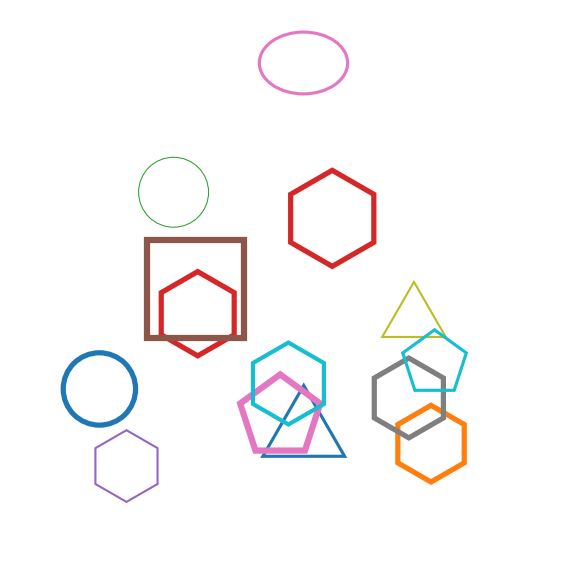[{"shape": "triangle", "thickness": 1.5, "radius": 0.41, "center": [0.526, 0.25]}, {"shape": "circle", "thickness": 2.5, "radius": 0.31, "center": [0.172, 0.326]}, {"shape": "hexagon", "thickness": 2.5, "radius": 0.33, "center": [0.746, 0.231]}, {"shape": "circle", "thickness": 0.5, "radius": 0.3, "center": [0.301, 0.666]}, {"shape": "hexagon", "thickness": 2.5, "radius": 0.42, "center": [0.575, 0.621]}, {"shape": "hexagon", "thickness": 2.5, "radius": 0.36, "center": [0.342, 0.456]}, {"shape": "hexagon", "thickness": 1, "radius": 0.31, "center": [0.219, 0.192]}, {"shape": "square", "thickness": 3, "radius": 0.42, "center": [0.338, 0.499]}, {"shape": "pentagon", "thickness": 3, "radius": 0.36, "center": [0.485, 0.278]}, {"shape": "oval", "thickness": 1.5, "radius": 0.38, "center": [0.526, 0.89]}, {"shape": "hexagon", "thickness": 2.5, "radius": 0.35, "center": [0.708, 0.31]}, {"shape": "triangle", "thickness": 1, "radius": 0.32, "center": [0.717, 0.447]}, {"shape": "pentagon", "thickness": 1.5, "radius": 0.29, "center": [0.752, 0.37]}, {"shape": "hexagon", "thickness": 2, "radius": 0.35, "center": [0.499, 0.335]}]